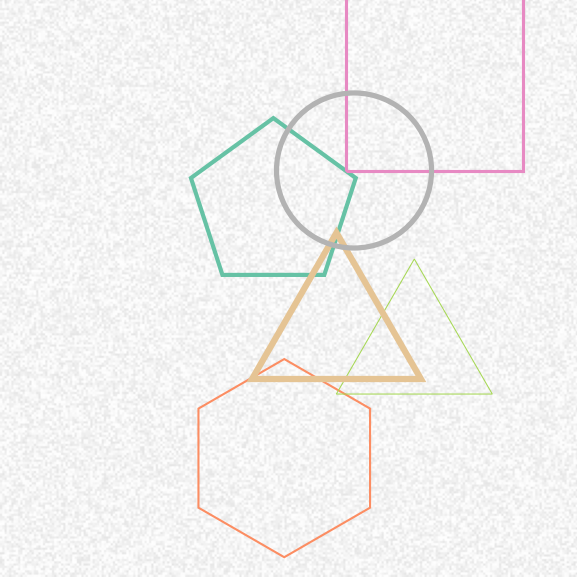[{"shape": "pentagon", "thickness": 2, "radius": 0.75, "center": [0.473, 0.645]}, {"shape": "hexagon", "thickness": 1, "radius": 0.86, "center": [0.492, 0.206]}, {"shape": "square", "thickness": 1.5, "radius": 0.77, "center": [0.753, 0.856]}, {"shape": "triangle", "thickness": 0.5, "radius": 0.78, "center": [0.717, 0.395]}, {"shape": "triangle", "thickness": 3, "radius": 0.84, "center": [0.583, 0.427]}, {"shape": "circle", "thickness": 2.5, "radius": 0.67, "center": [0.613, 0.704]}]